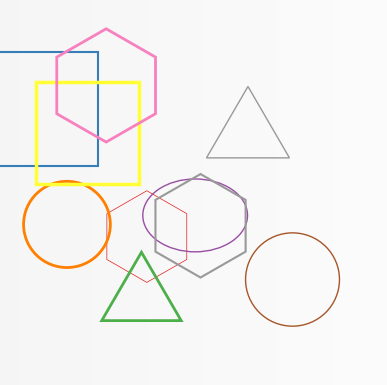[{"shape": "hexagon", "thickness": 0.5, "radius": 0.6, "center": [0.379, 0.386]}, {"shape": "square", "thickness": 1.5, "radius": 0.74, "center": [0.103, 0.717]}, {"shape": "triangle", "thickness": 2, "radius": 0.59, "center": [0.365, 0.226]}, {"shape": "oval", "thickness": 1, "radius": 0.68, "center": [0.504, 0.441]}, {"shape": "circle", "thickness": 2, "radius": 0.56, "center": [0.173, 0.417]}, {"shape": "square", "thickness": 2.5, "radius": 0.66, "center": [0.226, 0.655]}, {"shape": "circle", "thickness": 1, "radius": 0.61, "center": [0.755, 0.274]}, {"shape": "hexagon", "thickness": 2, "radius": 0.74, "center": [0.274, 0.778]}, {"shape": "triangle", "thickness": 1, "radius": 0.62, "center": [0.64, 0.652]}, {"shape": "hexagon", "thickness": 1.5, "radius": 0.67, "center": [0.518, 0.414]}]